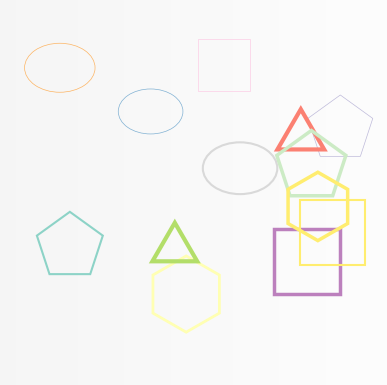[{"shape": "pentagon", "thickness": 1.5, "radius": 0.45, "center": [0.18, 0.36]}, {"shape": "hexagon", "thickness": 2, "radius": 0.49, "center": [0.48, 0.236]}, {"shape": "pentagon", "thickness": 0.5, "radius": 0.44, "center": [0.878, 0.665]}, {"shape": "triangle", "thickness": 3, "radius": 0.35, "center": [0.776, 0.647]}, {"shape": "oval", "thickness": 0.5, "radius": 0.42, "center": [0.389, 0.71]}, {"shape": "oval", "thickness": 0.5, "radius": 0.45, "center": [0.154, 0.824]}, {"shape": "triangle", "thickness": 3, "radius": 0.33, "center": [0.451, 0.355]}, {"shape": "square", "thickness": 0.5, "radius": 0.34, "center": [0.578, 0.832]}, {"shape": "oval", "thickness": 1.5, "radius": 0.48, "center": [0.62, 0.563]}, {"shape": "square", "thickness": 2.5, "radius": 0.42, "center": [0.793, 0.32]}, {"shape": "pentagon", "thickness": 2.5, "radius": 0.47, "center": [0.804, 0.567]}, {"shape": "square", "thickness": 1.5, "radius": 0.42, "center": [0.858, 0.396]}, {"shape": "hexagon", "thickness": 2.5, "radius": 0.44, "center": [0.82, 0.464]}]